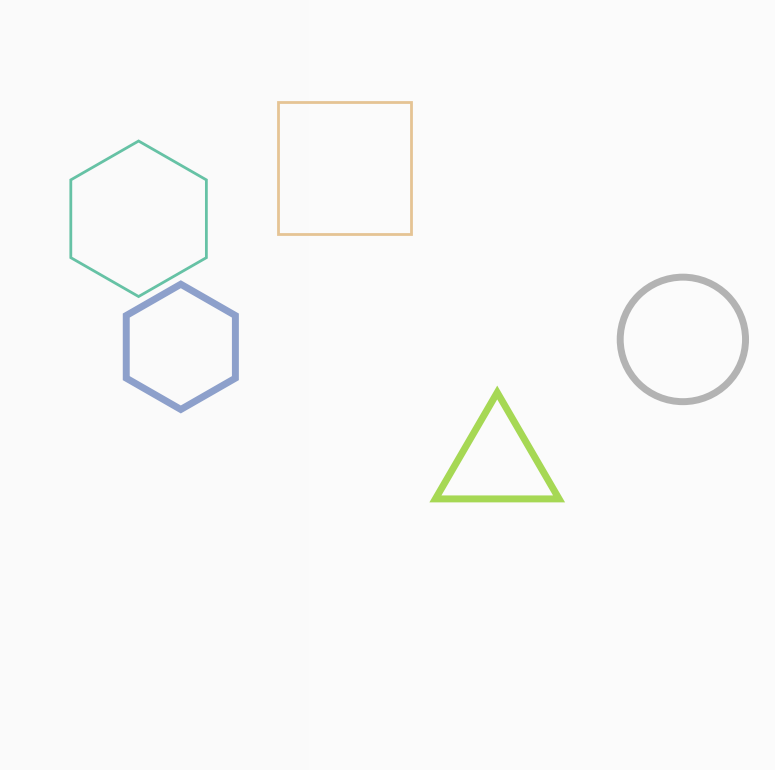[{"shape": "hexagon", "thickness": 1, "radius": 0.5, "center": [0.179, 0.716]}, {"shape": "hexagon", "thickness": 2.5, "radius": 0.41, "center": [0.233, 0.55]}, {"shape": "triangle", "thickness": 2.5, "radius": 0.46, "center": [0.642, 0.398]}, {"shape": "square", "thickness": 1, "radius": 0.43, "center": [0.444, 0.782]}, {"shape": "circle", "thickness": 2.5, "radius": 0.4, "center": [0.881, 0.559]}]